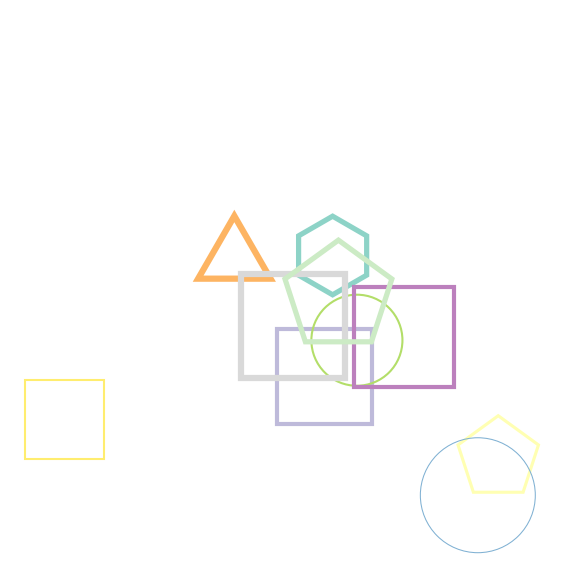[{"shape": "hexagon", "thickness": 2.5, "radius": 0.34, "center": [0.576, 0.557]}, {"shape": "pentagon", "thickness": 1.5, "radius": 0.37, "center": [0.863, 0.206]}, {"shape": "square", "thickness": 2, "radius": 0.41, "center": [0.562, 0.347]}, {"shape": "circle", "thickness": 0.5, "radius": 0.5, "center": [0.827, 0.142]}, {"shape": "triangle", "thickness": 3, "radius": 0.36, "center": [0.406, 0.553]}, {"shape": "circle", "thickness": 1, "radius": 0.39, "center": [0.618, 0.41]}, {"shape": "square", "thickness": 3, "radius": 0.45, "center": [0.507, 0.435]}, {"shape": "square", "thickness": 2, "radius": 0.43, "center": [0.7, 0.415]}, {"shape": "pentagon", "thickness": 2.5, "radius": 0.49, "center": [0.586, 0.486]}, {"shape": "square", "thickness": 1, "radius": 0.34, "center": [0.111, 0.273]}]